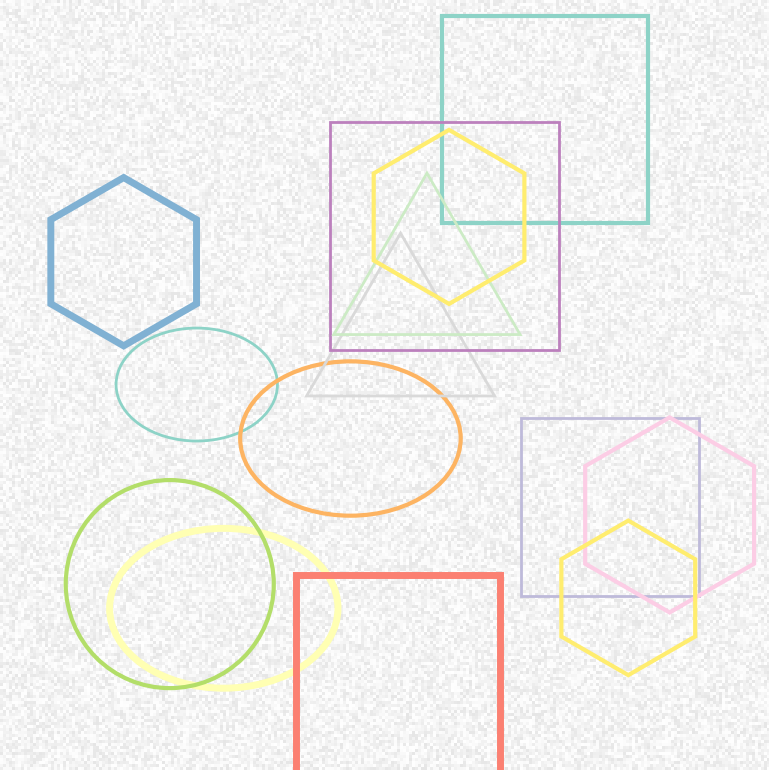[{"shape": "oval", "thickness": 1, "radius": 0.52, "center": [0.256, 0.501]}, {"shape": "square", "thickness": 1.5, "radius": 0.67, "center": [0.708, 0.845]}, {"shape": "oval", "thickness": 2.5, "radius": 0.74, "center": [0.291, 0.21]}, {"shape": "square", "thickness": 1, "radius": 0.58, "center": [0.793, 0.341]}, {"shape": "square", "thickness": 2.5, "radius": 0.66, "center": [0.517, 0.121]}, {"shape": "hexagon", "thickness": 2.5, "radius": 0.55, "center": [0.161, 0.66]}, {"shape": "oval", "thickness": 1.5, "radius": 0.72, "center": [0.455, 0.431]}, {"shape": "circle", "thickness": 1.5, "radius": 0.68, "center": [0.22, 0.241]}, {"shape": "hexagon", "thickness": 1.5, "radius": 0.63, "center": [0.87, 0.331]}, {"shape": "triangle", "thickness": 1, "radius": 0.7, "center": [0.52, 0.556]}, {"shape": "square", "thickness": 1, "radius": 0.74, "center": [0.577, 0.693]}, {"shape": "triangle", "thickness": 1, "radius": 0.7, "center": [0.554, 0.635]}, {"shape": "hexagon", "thickness": 1.5, "radius": 0.5, "center": [0.816, 0.224]}, {"shape": "hexagon", "thickness": 1.5, "radius": 0.56, "center": [0.583, 0.718]}]